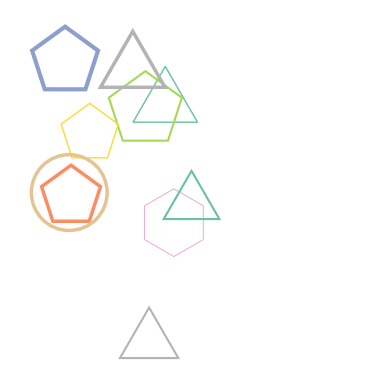[{"shape": "triangle", "thickness": 1, "radius": 0.48, "center": [0.429, 0.731]}, {"shape": "triangle", "thickness": 1.5, "radius": 0.42, "center": [0.497, 0.473]}, {"shape": "pentagon", "thickness": 2.5, "radius": 0.4, "center": [0.185, 0.49]}, {"shape": "pentagon", "thickness": 3, "radius": 0.45, "center": [0.169, 0.841]}, {"shape": "hexagon", "thickness": 0.5, "radius": 0.44, "center": [0.452, 0.422]}, {"shape": "pentagon", "thickness": 1.5, "radius": 0.5, "center": [0.378, 0.715]}, {"shape": "pentagon", "thickness": 1, "radius": 0.39, "center": [0.233, 0.653]}, {"shape": "circle", "thickness": 2.5, "radius": 0.49, "center": [0.18, 0.5]}, {"shape": "triangle", "thickness": 1.5, "radius": 0.44, "center": [0.387, 0.114]}, {"shape": "triangle", "thickness": 2.5, "radius": 0.48, "center": [0.345, 0.822]}]